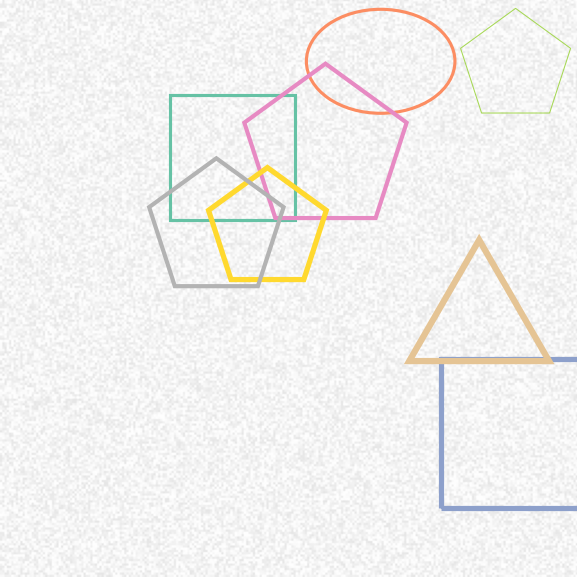[{"shape": "square", "thickness": 1.5, "radius": 0.54, "center": [0.402, 0.726]}, {"shape": "oval", "thickness": 1.5, "radius": 0.64, "center": [0.659, 0.893]}, {"shape": "square", "thickness": 2.5, "radius": 0.64, "center": [0.893, 0.248]}, {"shape": "pentagon", "thickness": 2, "radius": 0.74, "center": [0.564, 0.741]}, {"shape": "pentagon", "thickness": 0.5, "radius": 0.5, "center": [0.893, 0.884]}, {"shape": "pentagon", "thickness": 2.5, "radius": 0.54, "center": [0.463, 0.602]}, {"shape": "triangle", "thickness": 3, "radius": 0.7, "center": [0.83, 0.444]}, {"shape": "pentagon", "thickness": 2, "radius": 0.61, "center": [0.375, 0.603]}]